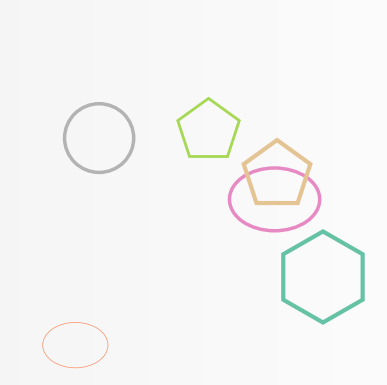[{"shape": "hexagon", "thickness": 3, "radius": 0.59, "center": [0.833, 0.281]}, {"shape": "oval", "thickness": 0.5, "radius": 0.42, "center": [0.194, 0.104]}, {"shape": "oval", "thickness": 2.5, "radius": 0.58, "center": [0.709, 0.482]}, {"shape": "pentagon", "thickness": 2, "radius": 0.42, "center": [0.538, 0.661]}, {"shape": "pentagon", "thickness": 3, "radius": 0.45, "center": [0.715, 0.546]}, {"shape": "circle", "thickness": 2.5, "radius": 0.45, "center": [0.256, 0.641]}]